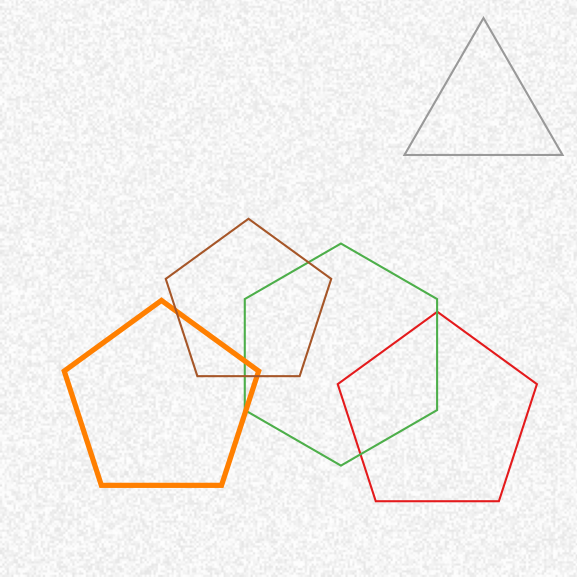[{"shape": "pentagon", "thickness": 1, "radius": 0.91, "center": [0.757, 0.278]}, {"shape": "hexagon", "thickness": 1, "radius": 0.96, "center": [0.59, 0.385]}, {"shape": "pentagon", "thickness": 2.5, "radius": 0.88, "center": [0.28, 0.302]}, {"shape": "pentagon", "thickness": 1, "radius": 0.75, "center": [0.43, 0.47]}, {"shape": "triangle", "thickness": 1, "radius": 0.79, "center": [0.837, 0.81]}]